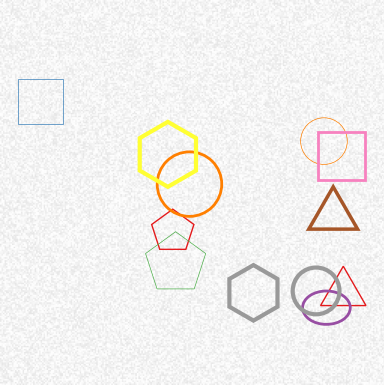[{"shape": "triangle", "thickness": 1, "radius": 0.34, "center": [0.892, 0.24]}, {"shape": "pentagon", "thickness": 1, "radius": 0.29, "center": [0.449, 0.399]}, {"shape": "square", "thickness": 0.5, "radius": 0.29, "center": [0.105, 0.737]}, {"shape": "pentagon", "thickness": 0.5, "radius": 0.41, "center": [0.456, 0.316]}, {"shape": "oval", "thickness": 2, "radius": 0.31, "center": [0.848, 0.201]}, {"shape": "circle", "thickness": 0.5, "radius": 0.3, "center": [0.841, 0.633]}, {"shape": "circle", "thickness": 2, "radius": 0.42, "center": [0.492, 0.522]}, {"shape": "hexagon", "thickness": 3, "radius": 0.42, "center": [0.436, 0.599]}, {"shape": "triangle", "thickness": 2.5, "radius": 0.37, "center": [0.865, 0.441]}, {"shape": "square", "thickness": 2, "radius": 0.31, "center": [0.888, 0.595]}, {"shape": "hexagon", "thickness": 3, "radius": 0.36, "center": [0.658, 0.239]}, {"shape": "circle", "thickness": 3, "radius": 0.3, "center": [0.821, 0.244]}]